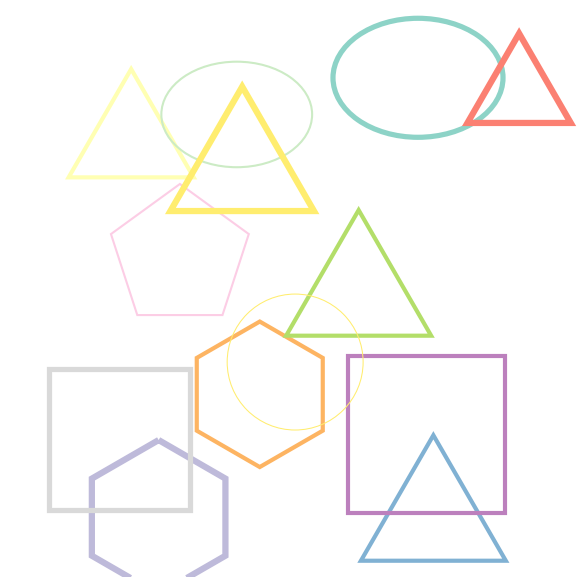[{"shape": "oval", "thickness": 2.5, "radius": 0.74, "center": [0.724, 0.864]}, {"shape": "triangle", "thickness": 2, "radius": 0.63, "center": [0.227, 0.755]}, {"shape": "hexagon", "thickness": 3, "radius": 0.67, "center": [0.275, 0.104]}, {"shape": "triangle", "thickness": 3, "radius": 0.52, "center": [0.899, 0.838]}, {"shape": "triangle", "thickness": 2, "radius": 0.72, "center": [0.75, 0.101]}, {"shape": "hexagon", "thickness": 2, "radius": 0.63, "center": [0.45, 0.316]}, {"shape": "triangle", "thickness": 2, "radius": 0.73, "center": [0.621, 0.49]}, {"shape": "pentagon", "thickness": 1, "radius": 0.63, "center": [0.311, 0.555]}, {"shape": "square", "thickness": 2.5, "radius": 0.61, "center": [0.207, 0.237]}, {"shape": "square", "thickness": 2, "radius": 0.68, "center": [0.738, 0.246]}, {"shape": "oval", "thickness": 1, "radius": 0.65, "center": [0.41, 0.801]}, {"shape": "circle", "thickness": 0.5, "radius": 0.59, "center": [0.511, 0.372]}, {"shape": "triangle", "thickness": 3, "radius": 0.72, "center": [0.419, 0.705]}]